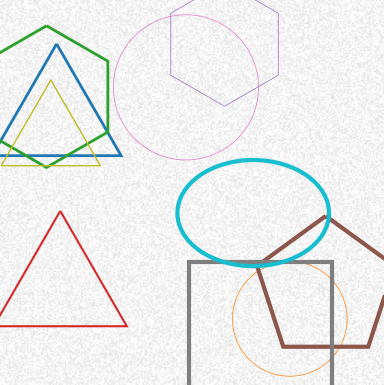[{"shape": "triangle", "thickness": 2, "radius": 0.97, "center": [0.147, 0.692]}, {"shape": "circle", "thickness": 0.5, "radius": 0.74, "center": [0.753, 0.172]}, {"shape": "hexagon", "thickness": 2, "radius": 0.92, "center": [0.121, 0.749]}, {"shape": "triangle", "thickness": 1.5, "radius": 1.0, "center": [0.157, 0.252]}, {"shape": "hexagon", "thickness": 0.5, "radius": 0.81, "center": [0.583, 0.885]}, {"shape": "pentagon", "thickness": 3, "radius": 0.94, "center": [0.846, 0.251]}, {"shape": "circle", "thickness": 0.5, "radius": 0.94, "center": [0.483, 0.773]}, {"shape": "square", "thickness": 3, "radius": 0.93, "center": [0.677, 0.135]}, {"shape": "triangle", "thickness": 1, "radius": 0.74, "center": [0.132, 0.644]}, {"shape": "oval", "thickness": 3, "radius": 0.98, "center": [0.658, 0.447]}]